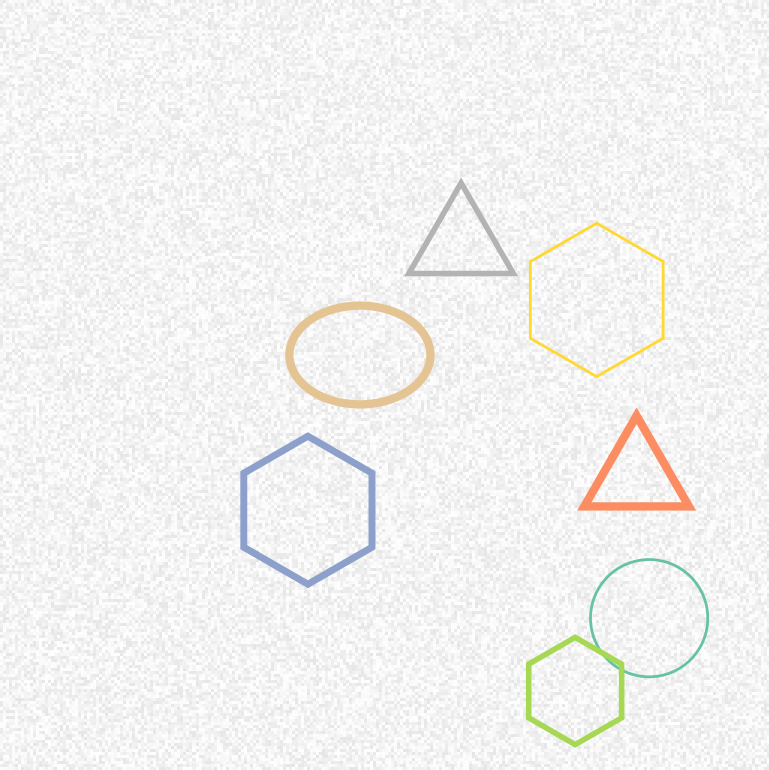[{"shape": "circle", "thickness": 1, "radius": 0.38, "center": [0.843, 0.197]}, {"shape": "triangle", "thickness": 3, "radius": 0.39, "center": [0.827, 0.382]}, {"shape": "hexagon", "thickness": 2.5, "radius": 0.48, "center": [0.4, 0.337]}, {"shape": "hexagon", "thickness": 2, "radius": 0.35, "center": [0.747, 0.103]}, {"shape": "hexagon", "thickness": 1, "radius": 0.5, "center": [0.775, 0.61]}, {"shape": "oval", "thickness": 3, "radius": 0.46, "center": [0.467, 0.539]}, {"shape": "triangle", "thickness": 2, "radius": 0.39, "center": [0.599, 0.684]}]